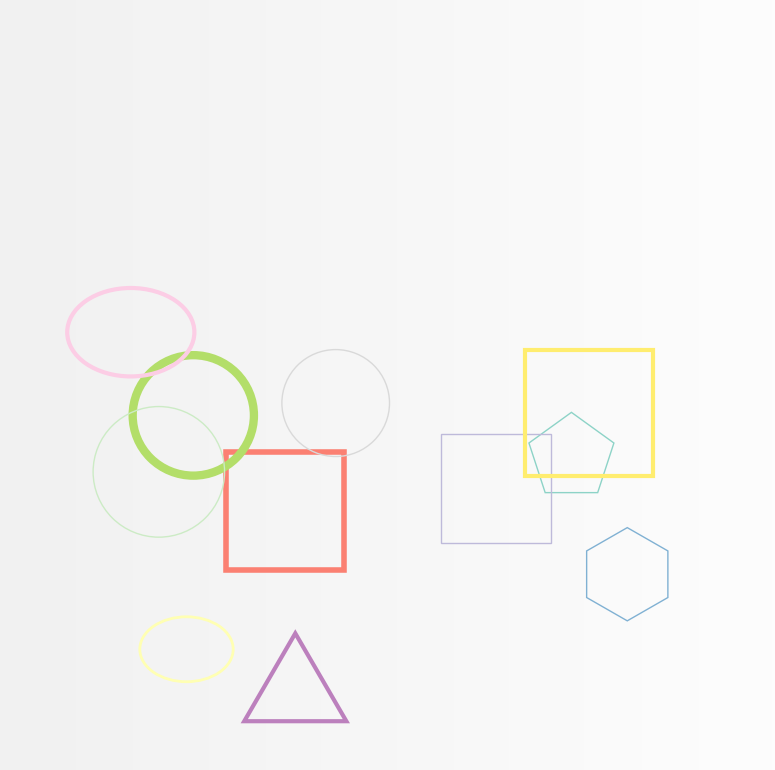[{"shape": "pentagon", "thickness": 0.5, "radius": 0.29, "center": [0.737, 0.407]}, {"shape": "oval", "thickness": 1, "radius": 0.3, "center": [0.241, 0.157]}, {"shape": "square", "thickness": 0.5, "radius": 0.35, "center": [0.64, 0.366]}, {"shape": "square", "thickness": 2, "radius": 0.38, "center": [0.368, 0.336]}, {"shape": "hexagon", "thickness": 0.5, "radius": 0.3, "center": [0.809, 0.254]}, {"shape": "circle", "thickness": 3, "radius": 0.39, "center": [0.249, 0.461]}, {"shape": "oval", "thickness": 1.5, "radius": 0.41, "center": [0.169, 0.569]}, {"shape": "circle", "thickness": 0.5, "radius": 0.35, "center": [0.433, 0.477]}, {"shape": "triangle", "thickness": 1.5, "radius": 0.38, "center": [0.381, 0.101]}, {"shape": "circle", "thickness": 0.5, "radius": 0.42, "center": [0.205, 0.387]}, {"shape": "square", "thickness": 1.5, "radius": 0.41, "center": [0.76, 0.464]}]